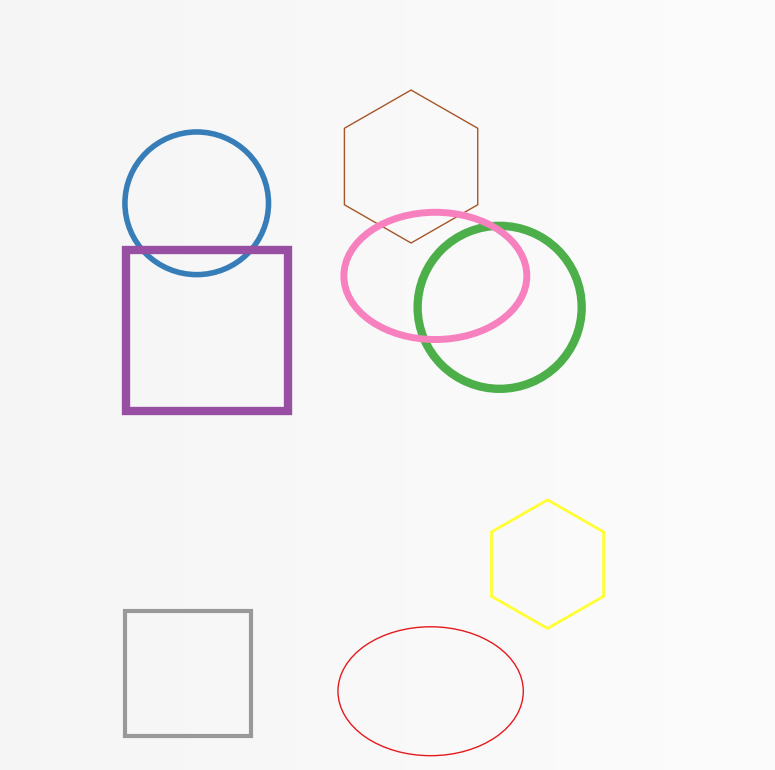[{"shape": "oval", "thickness": 0.5, "radius": 0.6, "center": [0.556, 0.102]}, {"shape": "circle", "thickness": 2, "radius": 0.46, "center": [0.254, 0.736]}, {"shape": "circle", "thickness": 3, "radius": 0.53, "center": [0.645, 0.601]}, {"shape": "square", "thickness": 3, "radius": 0.52, "center": [0.267, 0.571]}, {"shape": "hexagon", "thickness": 1, "radius": 0.42, "center": [0.706, 0.267]}, {"shape": "hexagon", "thickness": 0.5, "radius": 0.5, "center": [0.53, 0.784]}, {"shape": "oval", "thickness": 2.5, "radius": 0.59, "center": [0.562, 0.642]}, {"shape": "square", "thickness": 1.5, "radius": 0.41, "center": [0.243, 0.125]}]